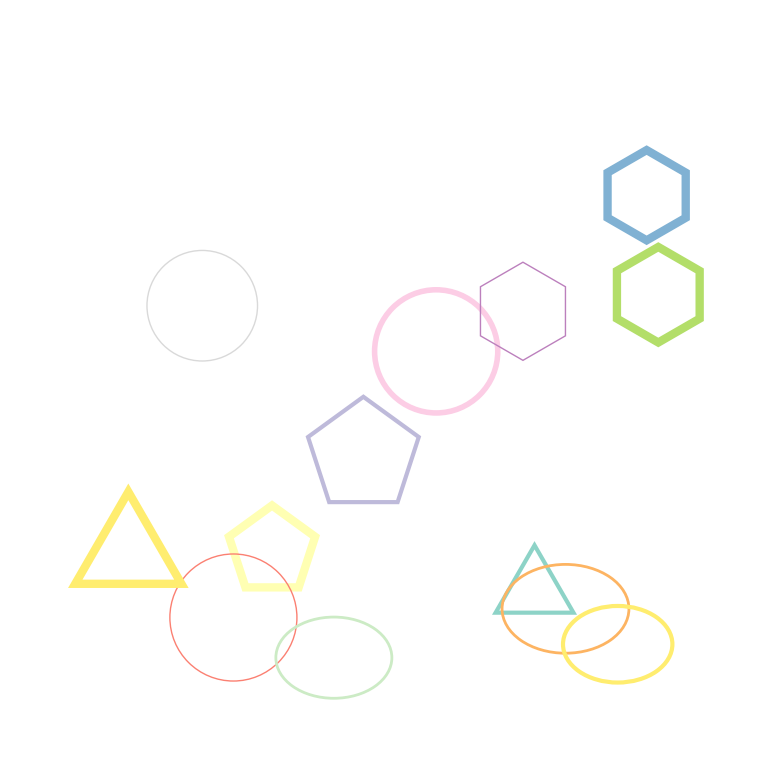[{"shape": "triangle", "thickness": 1.5, "radius": 0.29, "center": [0.694, 0.233]}, {"shape": "pentagon", "thickness": 3, "radius": 0.29, "center": [0.353, 0.285]}, {"shape": "pentagon", "thickness": 1.5, "radius": 0.38, "center": [0.472, 0.409]}, {"shape": "circle", "thickness": 0.5, "radius": 0.41, "center": [0.303, 0.198]}, {"shape": "hexagon", "thickness": 3, "radius": 0.29, "center": [0.84, 0.746]}, {"shape": "oval", "thickness": 1, "radius": 0.41, "center": [0.734, 0.209]}, {"shape": "hexagon", "thickness": 3, "radius": 0.31, "center": [0.855, 0.617]}, {"shape": "circle", "thickness": 2, "radius": 0.4, "center": [0.566, 0.544]}, {"shape": "circle", "thickness": 0.5, "radius": 0.36, "center": [0.263, 0.603]}, {"shape": "hexagon", "thickness": 0.5, "radius": 0.32, "center": [0.679, 0.596]}, {"shape": "oval", "thickness": 1, "radius": 0.38, "center": [0.434, 0.146]}, {"shape": "triangle", "thickness": 3, "radius": 0.4, "center": [0.167, 0.282]}, {"shape": "oval", "thickness": 1.5, "radius": 0.36, "center": [0.802, 0.163]}]